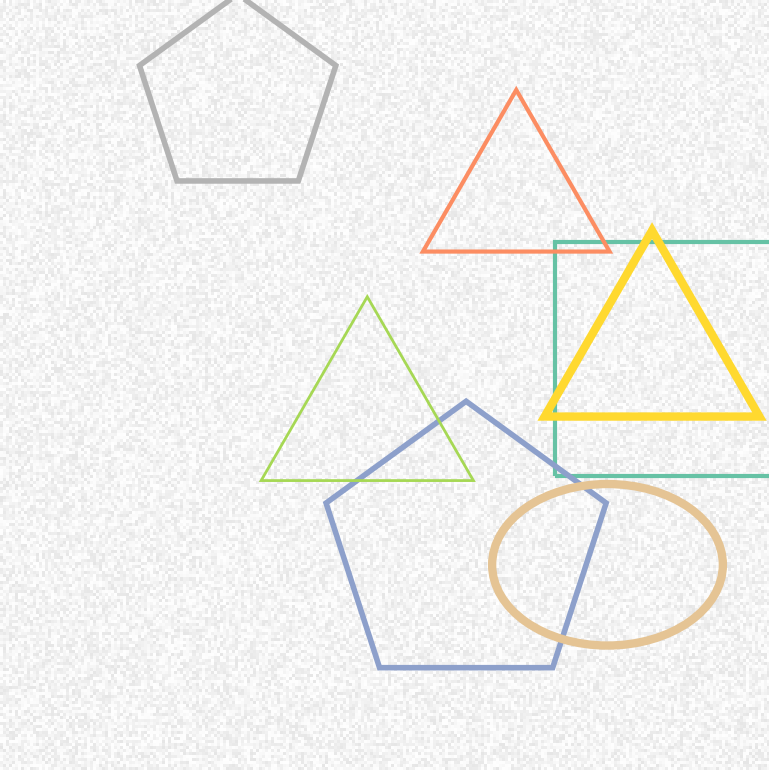[{"shape": "square", "thickness": 1.5, "radius": 0.76, "center": [0.872, 0.534]}, {"shape": "triangle", "thickness": 1.5, "radius": 0.7, "center": [0.67, 0.743]}, {"shape": "pentagon", "thickness": 2, "radius": 0.96, "center": [0.605, 0.288]}, {"shape": "triangle", "thickness": 1, "radius": 0.8, "center": [0.477, 0.455]}, {"shape": "triangle", "thickness": 3, "radius": 0.81, "center": [0.847, 0.54]}, {"shape": "oval", "thickness": 3, "radius": 0.75, "center": [0.789, 0.267]}, {"shape": "pentagon", "thickness": 2, "radius": 0.67, "center": [0.309, 0.873]}]